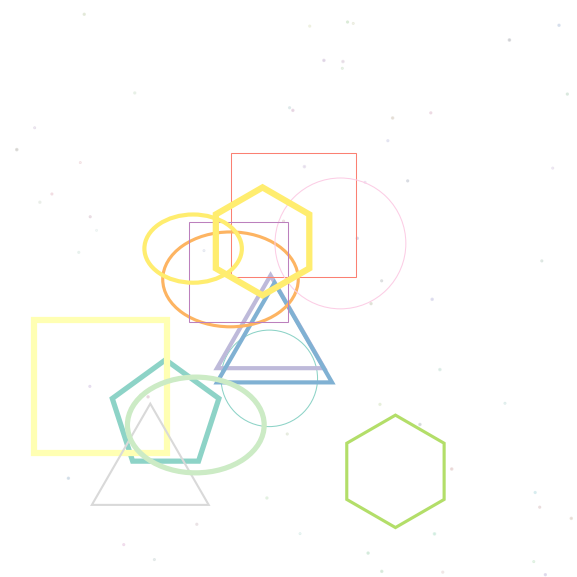[{"shape": "circle", "thickness": 0.5, "radius": 0.42, "center": [0.466, 0.344]}, {"shape": "pentagon", "thickness": 2.5, "radius": 0.49, "center": [0.287, 0.279]}, {"shape": "square", "thickness": 3, "radius": 0.58, "center": [0.174, 0.33]}, {"shape": "triangle", "thickness": 2, "radius": 0.54, "center": [0.469, 0.415]}, {"shape": "square", "thickness": 0.5, "radius": 0.54, "center": [0.508, 0.627]}, {"shape": "triangle", "thickness": 2, "radius": 0.57, "center": [0.475, 0.394]}, {"shape": "oval", "thickness": 1.5, "radius": 0.59, "center": [0.399, 0.515]}, {"shape": "hexagon", "thickness": 1.5, "radius": 0.49, "center": [0.685, 0.183]}, {"shape": "circle", "thickness": 0.5, "radius": 0.57, "center": [0.589, 0.578]}, {"shape": "triangle", "thickness": 1, "radius": 0.58, "center": [0.26, 0.183]}, {"shape": "square", "thickness": 0.5, "radius": 0.43, "center": [0.413, 0.528]}, {"shape": "oval", "thickness": 2.5, "radius": 0.59, "center": [0.339, 0.263]}, {"shape": "oval", "thickness": 2, "radius": 0.42, "center": [0.334, 0.569]}, {"shape": "hexagon", "thickness": 3, "radius": 0.47, "center": [0.455, 0.581]}]